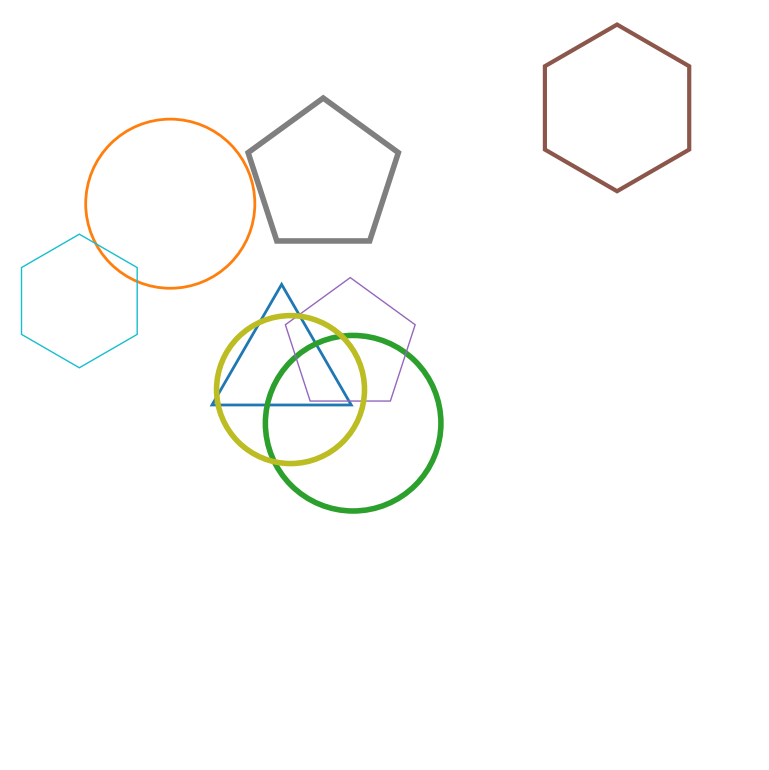[{"shape": "triangle", "thickness": 1, "radius": 0.52, "center": [0.366, 0.526]}, {"shape": "circle", "thickness": 1, "radius": 0.55, "center": [0.221, 0.735]}, {"shape": "circle", "thickness": 2, "radius": 0.57, "center": [0.459, 0.45]}, {"shape": "pentagon", "thickness": 0.5, "radius": 0.44, "center": [0.455, 0.551]}, {"shape": "hexagon", "thickness": 1.5, "radius": 0.54, "center": [0.801, 0.86]}, {"shape": "pentagon", "thickness": 2, "radius": 0.51, "center": [0.42, 0.77]}, {"shape": "circle", "thickness": 2, "radius": 0.48, "center": [0.377, 0.494]}, {"shape": "hexagon", "thickness": 0.5, "radius": 0.43, "center": [0.103, 0.609]}]